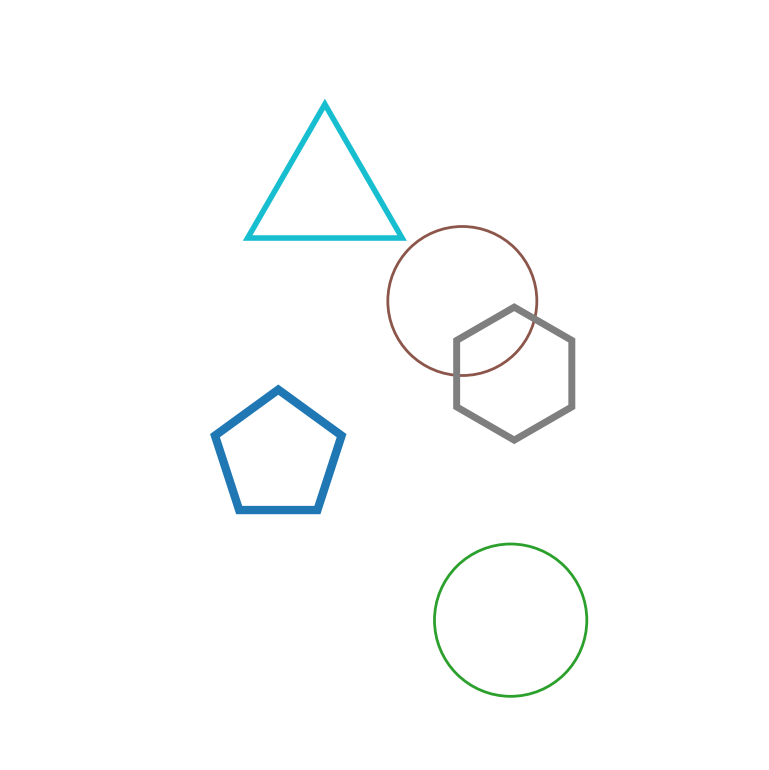[{"shape": "pentagon", "thickness": 3, "radius": 0.43, "center": [0.361, 0.408]}, {"shape": "circle", "thickness": 1, "radius": 0.49, "center": [0.663, 0.195]}, {"shape": "circle", "thickness": 1, "radius": 0.48, "center": [0.6, 0.609]}, {"shape": "hexagon", "thickness": 2.5, "radius": 0.43, "center": [0.668, 0.515]}, {"shape": "triangle", "thickness": 2, "radius": 0.58, "center": [0.422, 0.749]}]